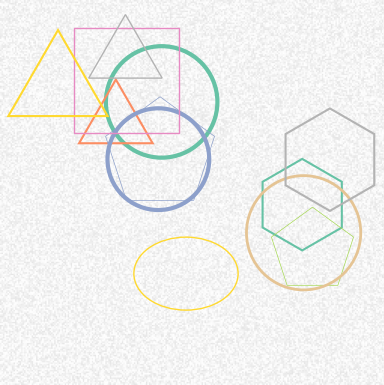[{"shape": "hexagon", "thickness": 1.5, "radius": 0.59, "center": [0.785, 0.468]}, {"shape": "circle", "thickness": 3, "radius": 0.72, "center": [0.42, 0.735]}, {"shape": "triangle", "thickness": 1.5, "radius": 0.55, "center": [0.301, 0.683]}, {"shape": "pentagon", "thickness": 0.5, "radius": 0.74, "center": [0.416, 0.6]}, {"shape": "circle", "thickness": 3, "radius": 0.66, "center": [0.411, 0.587]}, {"shape": "square", "thickness": 1, "radius": 0.68, "center": [0.328, 0.791]}, {"shape": "pentagon", "thickness": 0.5, "radius": 0.56, "center": [0.812, 0.35]}, {"shape": "triangle", "thickness": 1.5, "radius": 0.74, "center": [0.151, 0.773]}, {"shape": "oval", "thickness": 1, "radius": 0.68, "center": [0.483, 0.289]}, {"shape": "circle", "thickness": 2, "radius": 0.74, "center": [0.789, 0.395]}, {"shape": "triangle", "thickness": 1, "radius": 0.55, "center": [0.326, 0.852]}, {"shape": "hexagon", "thickness": 1.5, "radius": 0.67, "center": [0.857, 0.585]}]